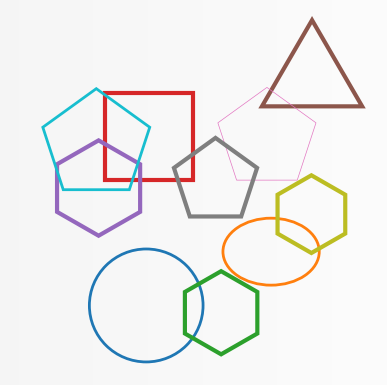[{"shape": "circle", "thickness": 2, "radius": 0.73, "center": [0.377, 0.207]}, {"shape": "oval", "thickness": 2, "radius": 0.62, "center": [0.7, 0.346]}, {"shape": "hexagon", "thickness": 3, "radius": 0.54, "center": [0.571, 0.188]}, {"shape": "square", "thickness": 3, "radius": 0.57, "center": [0.384, 0.645]}, {"shape": "hexagon", "thickness": 3, "radius": 0.62, "center": [0.254, 0.512]}, {"shape": "triangle", "thickness": 3, "radius": 0.75, "center": [0.805, 0.798]}, {"shape": "pentagon", "thickness": 0.5, "radius": 0.67, "center": [0.689, 0.64]}, {"shape": "pentagon", "thickness": 3, "radius": 0.56, "center": [0.556, 0.529]}, {"shape": "hexagon", "thickness": 3, "radius": 0.5, "center": [0.804, 0.444]}, {"shape": "pentagon", "thickness": 2, "radius": 0.73, "center": [0.248, 0.625]}]